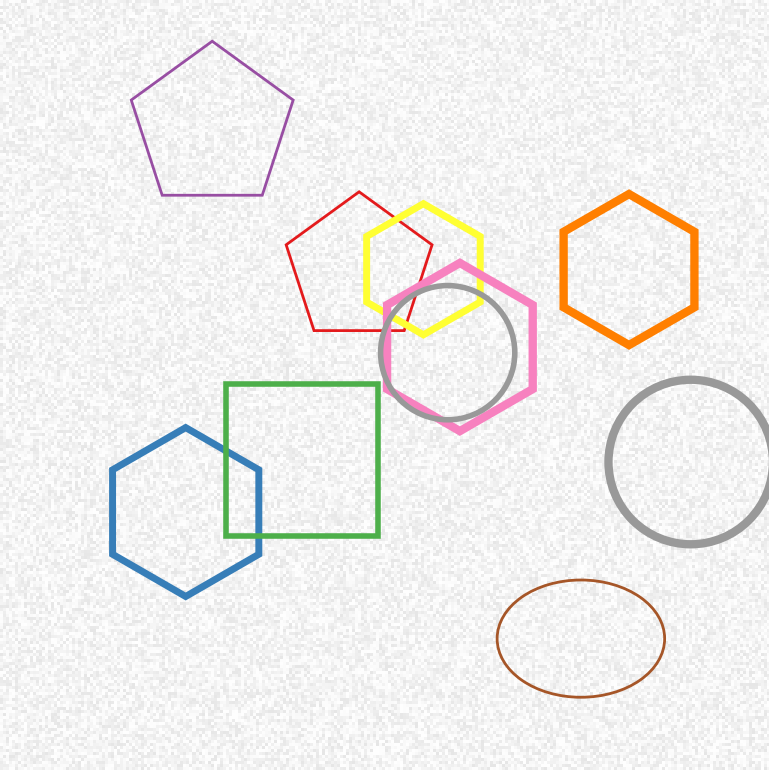[{"shape": "pentagon", "thickness": 1, "radius": 0.5, "center": [0.466, 0.651]}, {"shape": "hexagon", "thickness": 2.5, "radius": 0.55, "center": [0.241, 0.335]}, {"shape": "square", "thickness": 2, "radius": 0.49, "center": [0.392, 0.402]}, {"shape": "pentagon", "thickness": 1, "radius": 0.55, "center": [0.276, 0.836]}, {"shape": "hexagon", "thickness": 3, "radius": 0.49, "center": [0.817, 0.65]}, {"shape": "hexagon", "thickness": 2.5, "radius": 0.43, "center": [0.55, 0.65]}, {"shape": "oval", "thickness": 1, "radius": 0.54, "center": [0.754, 0.171]}, {"shape": "hexagon", "thickness": 3, "radius": 0.55, "center": [0.597, 0.549]}, {"shape": "circle", "thickness": 2, "radius": 0.44, "center": [0.581, 0.542]}, {"shape": "circle", "thickness": 3, "radius": 0.53, "center": [0.897, 0.4]}]